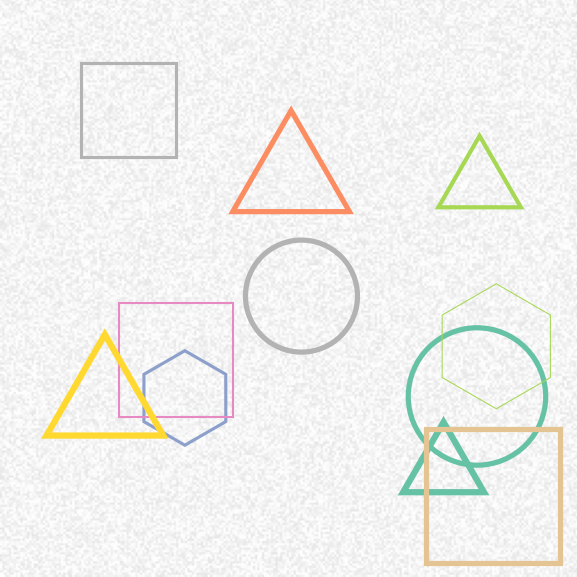[{"shape": "circle", "thickness": 2.5, "radius": 0.59, "center": [0.826, 0.313]}, {"shape": "triangle", "thickness": 3, "radius": 0.4, "center": [0.768, 0.187]}, {"shape": "triangle", "thickness": 2.5, "radius": 0.58, "center": [0.504, 0.691]}, {"shape": "hexagon", "thickness": 1.5, "radius": 0.41, "center": [0.32, 0.31]}, {"shape": "square", "thickness": 1, "radius": 0.49, "center": [0.305, 0.376]}, {"shape": "hexagon", "thickness": 0.5, "radius": 0.54, "center": [0.859, 0.399]}, {"shape": "triangle", "thickness": 2, "radius": 0.41, "center": [0.83, 0.681]}, {"shape": "triangle", "thickness": 3, "radius": 0.58, "center": [0.182, 0.303]}, {"shape": "square", "thickness": 2.5, "radius": 0.58, "center": [0.853, 0.14]}, {"shape": "square", "thickness": 1.5, "radius": 0.41, "center": [0.223, 0.809]}, {"shape": "circle", "thickness": 2.5, "radius": 0.48, "center": [0.522, 0.486]}]